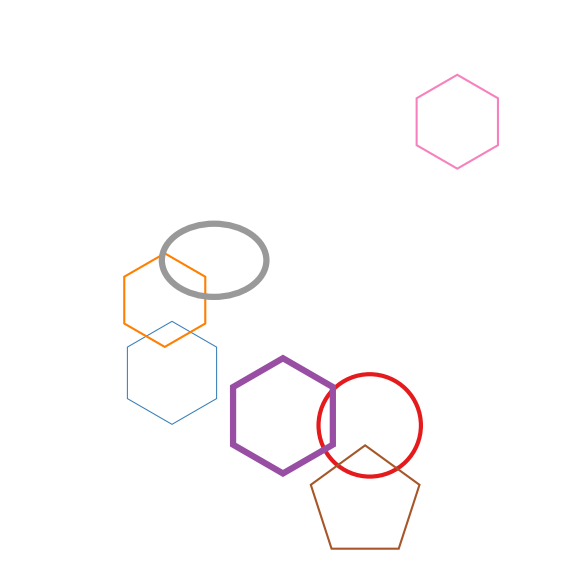[{"shape": "circle", "thickness": 2, "radius": 0.44, "center": [0.64, 0.263]}, {"shape": "hexagon", "thickness": 0.5, "radius": 0.45, "center": [0.298, 0.354]}, {"shape": "hexagon", "thickness": 3, "radius": 0.5, "center": [0.49, 0.279]}, {"shape": "hexagon", "thickness": 1, "radius": 0.41, "center": [0.285, 0.479]}, {"shape": "pentagon", "thickness": 1, "radius": 0.49, "center": [0.632, 0.129]}, {"shape": "hexagon", "thickness": 1, "radius": 0.41, "center": [0.792, 0.788]}, {"shape": "oval", "thickness": 3, "radius": 0.45, "center": [0.371, 0.548]}]